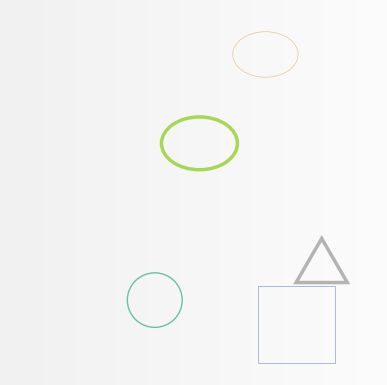[{"shape": "circle", "thickness": 1, "radius": 0.35, "center": [0.399, 0.22]}, {"shape": "square", "thickness": 0.5, "radius": 0.5, "center": [0.765, 0.156]}, {"shape": "oval", "thickness": 2.5, "radius": 0.49, "center": [0.515, 0.628]}, {"shape": "oval", "thickness": 0.5, "radius": 0.42, "center": [0.685, 0.859]}, {"shape": "triangle", "thickness": 2.5, "radius": 0.38, "center": [0.83, 0.304]}]